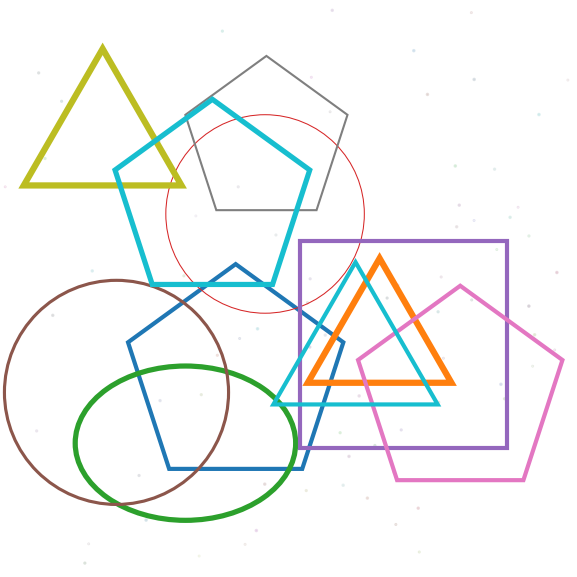[{"shape": "pentagon", "thickness": 2, "radius": 0.98, "center": [0.408, 0.346]}, {"shape": "triangle", "thickness": 3, "radius": 0.72, "center": [0.657, 0.408]}, {"shape": "oval", "thickness": 2.5, "radius": 0.95, "center": [0.321, 0.232]}, {"shape": "circle", "thickness": 0.5, "radius": 0.86, "center": [0.459, 0.629]}, {"shape": "square", "thickness": 2, "radius": 0.89, "center": [0.699, 0.403]}, {"shape": "circle", "thickness": 1.5, "radius": 0.97, "center": [0.202, 0.32]}, {"shape": "pentagon", "thickness": 2, "radius": 0.93, "center": [0.797, 0.318]}, {"shape": "pentagon", "thickness": 1, "radius": 0.74, "center": [0.461, 0.755]}, {"shape": "triangle", "thickness": 3, "radius": 0.79, "center": [0.178, 0.757]}, {"shape": "triangle", "thickness": 2, "radius": 0.82, "center": [0.616, 0.381]}, {"shape": "pentagon", "thickness": 2.5, "radius": 0.89, "center": [0.368, 0.65]}]